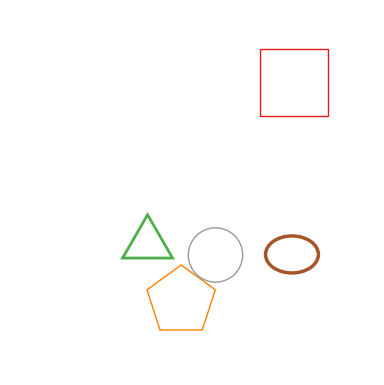[{"shape": "square", "thickness": 1, "radius": 0.44, "center": [0.763, 0.786]}, {"shape": "triangle", "thickness": 2, "radius": 0.37, "center": [0.383, 0.367]}, {"shape": "pentagon", "thickness": 1, "radius": 0.47, "center": [0.471, 0.218]}, {"shape": "oval", "thickness": 2.5, "radius": 0.34, "center": [0.758, 0.339]}, {"shape": "circle", "thickness": 1, "radius": 0.35, "center": [0.56, 0.338]}]